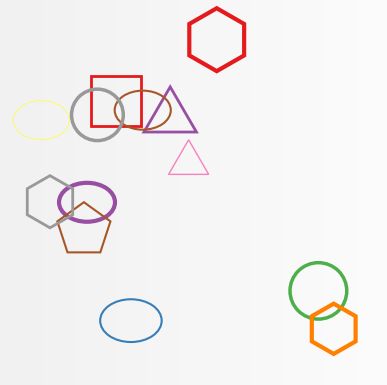[{"shape": "hexagon", "thickness": 3, "radius": 0.41, "center": [0.559, 0.897]}, {"shape": "square", "thickness": 2, "radius": 0.33, "center": [0.299, 0.737]}, {"shape": "oval", "thickness": 1.5, "radius": 0.4, "center": [0.338, 0.167]}, {"shape": "circle", "thickness": 2.5, "radius": 0.37, "center": [0.822, 0.244]}, {"shape": "triangle", "thickness": 2, "radius": 0.39, "center": [0.439, 0.696]}, {"shape": "oval", "thickness": 3, "radius": 0.36, "center": [0.225, 0.475]}, {"shape": "hexagon", "thickness": 3, "radius": 0.33, "center": [0.861, 0.146]}, {"shape": "oval", "thickness": 0.5, "radius": 0.36, "center": [0.107, 0.688]}, {"shape": "pentagon", "thickness": 1.5, "radius": 0.36, "center": [0.217, 0.403]}, {"shape": "oval", "thickness": 1.5, "radius": 0.36, "center": [0.368, 0.714]}, {"shape": "triangle", "thickness": 1, "radius": 0.3, "center": [0.487, 0.577]}, {"shape": "hexagon", "thickness": 2, "radius": 0.34, "center": [0.129, 0.476]}, {"shape": "circle", "thickness": 2.5, "radius": 0.33, "center": [0.251, 0.702]}]